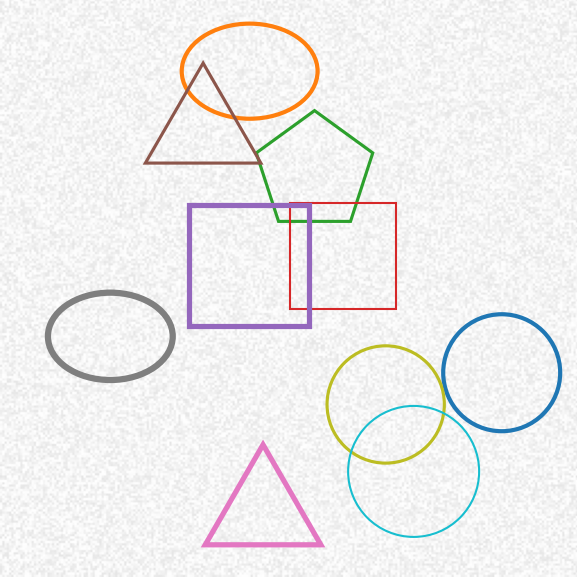[{"shape": "circle", "thickness": 2, "radius": 0.51, "center": [0.869, 0.354]}, {"shape": "oval", "thickness": 2, "radius": 0.59, "center": [0.432, 0.876]}, {"shape": "pentagon", "thickness": 1.5, "radius": 0.53, "center": [0.545, 0.702]}, {"shape": "square", "thickness": 1, "radius": 0.46, "center": [0.594, 0.556]}, {"shape": "square", "thickness": 2.5, "radius": 0.52, "center": [0.431, 0.539]}, {"shape": "triangle", "thickness": 1.5, "radius": 0.58, "center": [0.352, 0.774]}, {"shape": "triangle", "thickness": 2.5, "radius": 0.58, "center": [0.455, 0.114]}, {"shape": "oval", "thickness": 3, "radius": 0.54, "center": [0.191, 0.417]}, {"shape": "circle", "thickness": 1.5, "radius": 0.51, "center": [0.668, 0.299]}, {"shape": "circle", "thickness": 1, "radius": 0.57, "center": [0.716, 0.183]}]